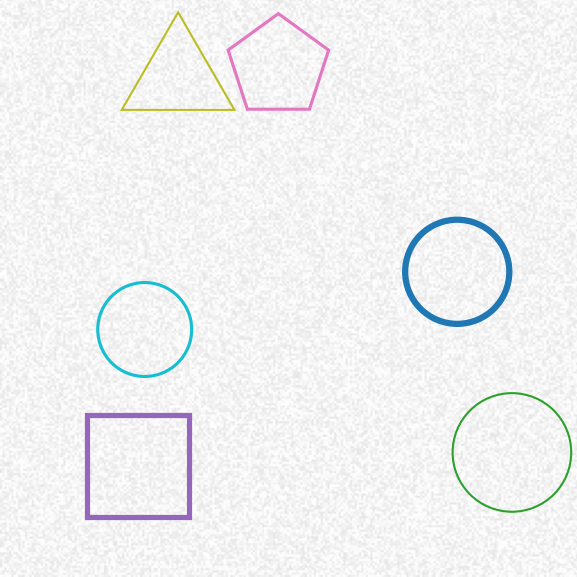[{"shape": "circle", "thickness": 3, "radius": 0.45, "center": [0.792, 0.528]}, {"shape": "circle", "thickness": 1, "radius": 0.51, "center": [0.886, 0.216]}, {"shape": "square", "thickness": 2.5, "radius": 0.44, "center": [0.24, 0.193]}, {"shape": "pentagon", "thickness": 1.5, "radius": 0.46, "center": [0.482, 0.884]}, {"shape": "triangle", "thickness": 1, "radius": 0.56, "center": [0.308, 0.865]}, {"shape": "circle", "thickness": 1.5, "radius": 0.41, "center": [0.251, 0.429]}]